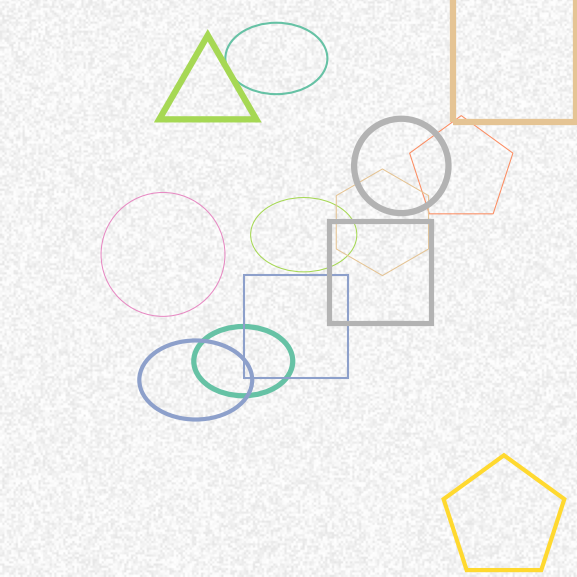[{"shape": "oval", "thickness": 2.5, "radius": 0.43, "center": [0.421, 0.374]}, {"shape": "oval", "thickness": 1, "radius": 0.44, "center": [0.479, 0.898]}, {"shape": "pentagon", "thickness": 0.5, "radius": 0.47, "center": [0.799, 0.705]}, {"shape": "square", "thickness": 1, "radius": 0.45, "center": [0.512, 0.434]}, {"shape": "oval", "thickness": 2, "radius": 0.49, "center": [0.339, 0.341]}, {"shape": "circle", "thickness": 0.5, "radius": 0.54, "center": [0.282, 0.559]}, {"shape": "oval", "thickness": 0.5, "radius": 0.46, "center": [0.526, 0.593]}, {"shape": "triangle", "thickness": 3, "radius": 0.49, "center": [0.36, 0.841]}, {"shape": "pentagon", "thickness": 2, "radius": 0.55, "center": [0.873, 0.101]}, {"shape": "hexagon", "thickness": 0.5, "radius": 0.46, "center": [0.662, 0.614]}, {"shape": "square", "thickness": 3, "radius": 0.53, "center": [0.89, 0.895]}, {"shape": "circle", "thickness": 3, "radius": 0.41, "center": [0.695, 0.712]}, {"shape": "square", "thickness": 2.5, "radius": 0.44, "center": [0.658, 0.528]}]